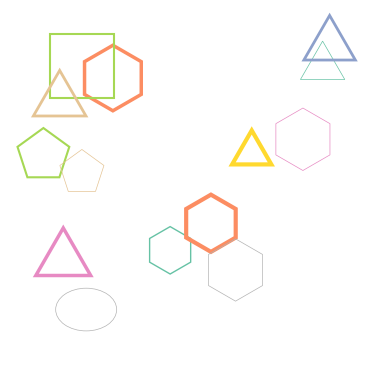[{"shape": "hexagon", "thickness": 1, "radius": 0.31, "center": [0.442, 0.35]}, {"shape": "triangle", "thickness": 0.5, "radius": 0.33, "center": [0.838, 0.827]}, {"shape": "hexagon", "thickness": 3, "radius": 0.37, "center": [0.548, 0.42]}, {"shape": "hexagon", "thickness": 2.5, "radius": 0.43, "center": [0.293, 0.797]}, {"shape": "triangle", "thickness": 2, "radius": 0.39, "center": [0.856, 0.883]}, {"shape": "triangle", "thickness": 2.5, "radius": 0.41, "center": [0.164, 0.326]}, {"shape": "hexagon", "thickness": 0.5, "radius": 0.41, "center": [0.787, 0.638]}, {"shape": "pentagon", "thickness": 1.5, "radius": 0.35, "center": [0.113, 0.597]}, {"shape": "square", "thickness": 1.5, "radius": 0.42, "center": [0.213, 0.829]}, {"shape": "triangle", "thickness": 3, "radius": 0.29, "center": [0.654, 0.602]}, {"shape": "pentagon", "thickness": 0.5, "radius": 0.3, "center": [0.213, 0.552]}, {"shape": "triangle", "thickness": 2, "radius": 0.39, "center": [0.155, 0.738]}, {"shape": "oval", "thickness": 0.5, "radius": 0.4, "center": [0.224, 0.196]}, {"shape": "hexagon", "thickness": 0.5, "radius": 0.4, "center": [0.612, 0.299]}]